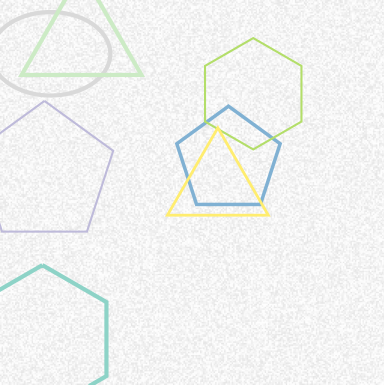[{"shape": "hexagon", "thickness": 3, "radius": 0.96, "center": [0.11, 0.119]}, {"shape": "pentagon", "thickness": 1.5, "radius": 0.94, "center": [0.116, 0.55]}, {"shape": "pentagon", "thickness": 2.5, "radius": 0.71, "center": [0.593, 0.583]}, {"shape": "hexagon", "thickness": 1.5, "radius": 0.72, "center": [0.658, 0.756]}, {"shape": "oval", "thickness": 3, "radius": 0.77, "center": [0.132, 0.86]}, {"shape": "triangle", "thickness": 3, "radius": 0.9, "center": [0.212, 0.895]}, {"shape": "triangle", "thickness": 2, "radius": 0.76, "center": [0.566, 0.517]}]